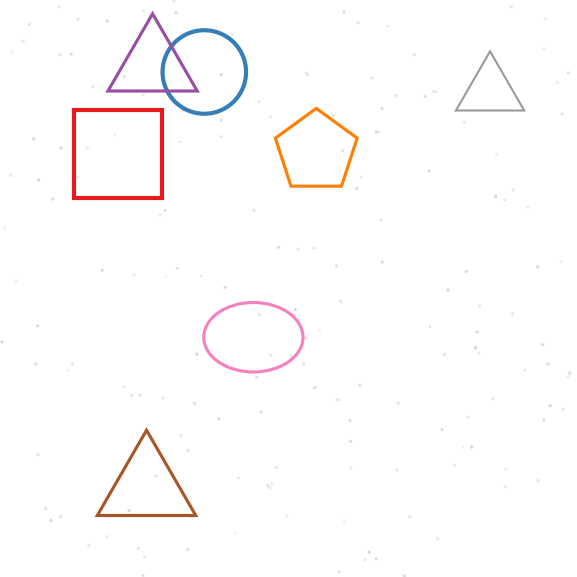[{"shape": "square", "thickness": 2, "radius": 0.38, "center": [0.204, 0.733]}, {"shape": "circle", "thickness": 2, "radius": 0.36, "center": [0.354, 0.874]}, {"shape": "triangle", "thickness": 1.5, "radius": 0.45, "center": [0.264, 0.886]}, {"shape": "pentagon", "thickness": 1.5, "radius": 0.37, "center": [0.548, 0.737]}, {"shape": "triangle", "thickness": 1.5, "radius": 0.49, "center": [0.254, 0.156]}, {"shape": "oval", "thickness": 1.5, "radius": 0.43, "center": [0.439, 0.415]}, {"shape": "triangle", "thickness": 1, "radius": 0.34, "center": [0.849, 0.842]}]